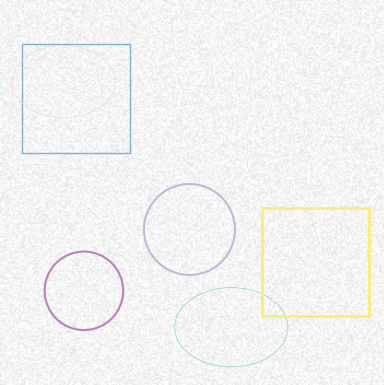[{"shape": "oval", "thickness": 0.5, "radius": 0.74, "center": [0.601, 0.15]}, {"shape": "circle", "thickness": 1.5, "radius": 0.59, "center": [0.492, 0.404]}, {"shape": "square", "thickness": 1, "radius": 0.71, "center": [0.197, 0.744]}, {"shape": "oval", "thickness": 0.5, "radius": 0.67, "center": [0.165, 0.788]}, {"shape": "circle", "thickness": 1.5, "radius": 0.51, "center": [0.218, 0.245]}, {"shape": "square", "thickness": 2, "radius": 0.7, "center": [0.819, 0.32]}]